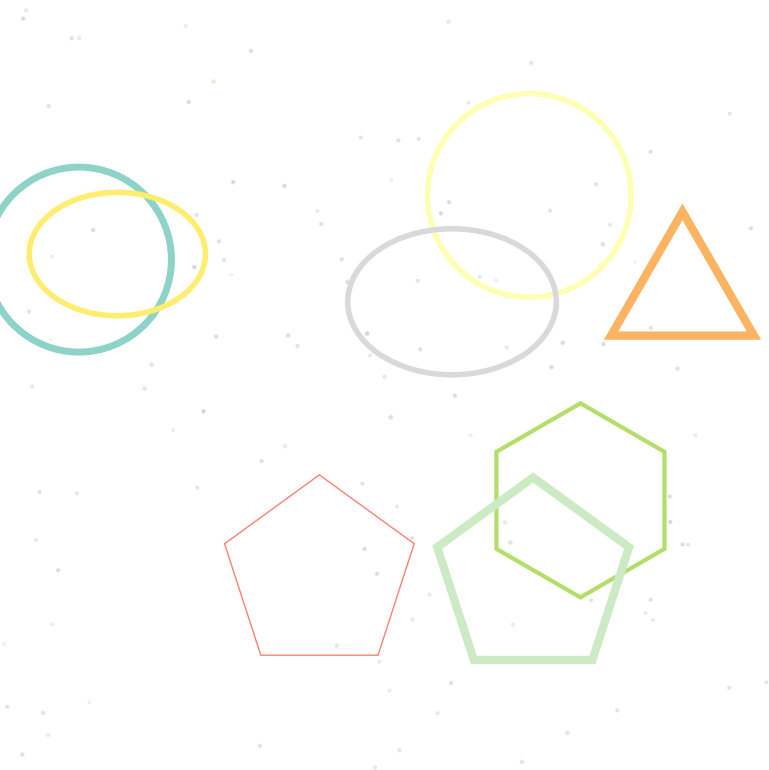[{"shape": "circle", "thickness": 2.5, "radius": 0.6, "center": [0.103, 0.663]}, {"shape": "circle", "thickness": 2, "radius": 0.66, "center": [0.687, 0.746]}, {"shape": "pentagon", "thickness": 0.5, "radius": 0.65, "center": [0.415, 0.254]}, {"shape": "triangle", "thickness": 3, "radius": 0.54, "center": [0.886, 0.618]}, {"shape": "hexagon", "thickness": 1.5, "radius": 0.63, "center": [0.754, 0.35]}, {"shape": "oval", "thickness": 2, "radius": 0.68, "center": [0.587, 0.608]}, {"shape": "pentagon", "thickness": 3, "radius": 0.66, "center": [0.692, 0.249]}, {"shape": "oval", "thickness": 2, "radius": 0.57, "center": [0.152, 0.67]}]